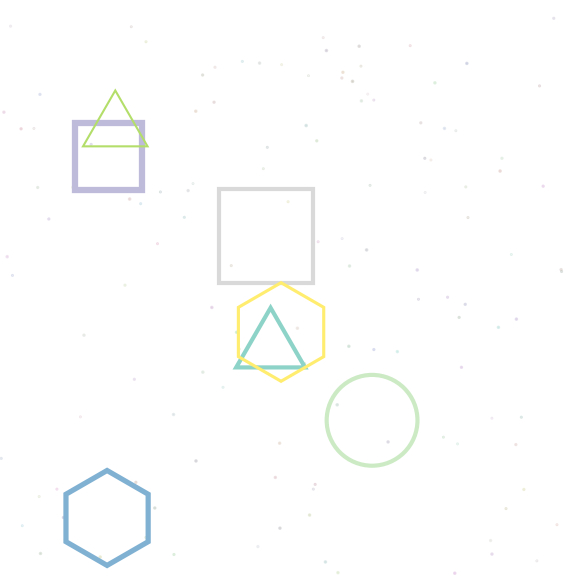[{"shape": "triangle", "thickness": 2, "radius": 0.34, "center": [0.469, 0.397]}, {"shape": "square", "thickness": 3, "radius": 0.29, "center": [0.188, 0.728]}, {"shape": "hexagon", "thickness": 2.5, "radius": 0.41, "center": [0.185, 0.102]}, {"shape": "triangle", "thickness": 1, "radius": 0.32, "center": [0.2, 0.778]}, {"shape": "square", "thickness": 2, "radius": 0.41, "center": [0.461, 0.591]}, {"shape": "circle", "thickness": 2, "radius": 0.39, "center": [0.644, 0.271]}, {"shape": "hexagon", "thickness": 1.5, "radius": 0.43, "center": [0.487, 0.424]}]